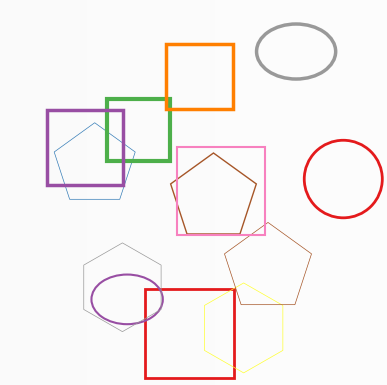[{"shape": "circle", "thickness": 2, "radius": 0.5, "center": [0.886, 0.535]}, {"shape": "square", "thickness": 2, "radius": 0.58, "center": [0.488, 0.134]}, {"shape": "pentagon", "thickness": 0.5, "radius": 0.55, "center": [0.244, 0.571]}, {"shape": "square", "thickness": 3, "radius": 0.41, "center": [0.357, 0.662]}, {"shape": "square", "thickness": 2.5, "radius": 0.49, "center": [0.219, 0.617]}, {"shape": "oval", "thickness": 1.5, "radius": 0.46, "center": [0.328, 0.222]}, {"shape": "square", "thickness": 2.5, "radius": 0.43, "center": [0.515, 0.801]}, {"shape": "hexagon", "thickness": 0.5, "radius": 0.58, "center": [0.629, 0.148]}, {"shape": "pentagon", "thickness": 0.5, "radius": 0.59, "center": [0.692, 0.304]}, {"shape": "pentagon", "thickness": 1, "radius": 0.58, "center": [0.551, 0.486]}, {"shape": "square", "thickness": 1.5, "radius": 0.57, "center": [0.571, 0.503]}, {"shape": "oval", "thickness": 2.5, "radius": 0.51, "center": [0.764, 0.866]}, {"shape": "hexagon", "thickness": 0.5, "radius": 0.58, "center": [0.316, 0.254]}]